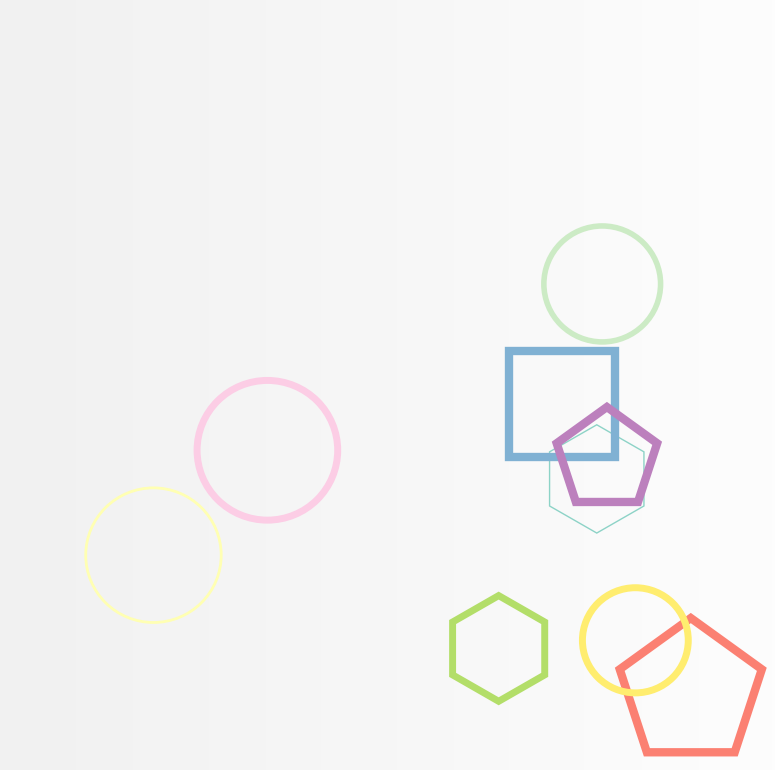[{"shape": "hexagon", "thickness": 0.5, "radius": 0.35, "center": [0.77, 0.378]}, {"shape": "circle", "thickness": 1, "radius": 0.44, "center": [0.198, 0.279]}, {"shape": "pentagon", "thickness": 3, "radius": 0.48, "center": [0.891, 0.101]}, {"shape": "square", "thickness": 3, "radius": 0.34, "center": [0.725, 0.475]}, {"shape": "hexagon", "thickness": 2.5, "radius": 0.34, "center": [0.643, 0.158]}, {"shape": "circle", "thickness": 2.5, "radius": 0.45, "center": [0.345, 0.415]}, {"shape": "pentagon", "thickness": 3, "radius": 0.34, "center": [0.783, 0.403]}, {"shape": "circle", "thickness": 2, "radius": 0.38, "center": [0.777, 0.631]}, {"shape": "circle", "thickness": 2.5, "radius": 0.34, "center": [0.82, 0.168]}]